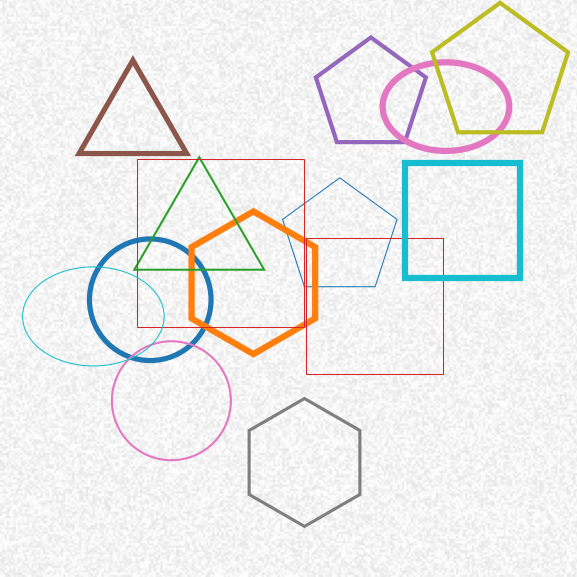[{"shape": "circle", "thickness": 2.5, "radius": 0.53, "center": [0.26, 0.48]}, {"shape": "pentagon", "thickness": 0.5, "radius": 0.52, "center": [0.588, 0.587]}, {"shape": "hexagon", "thickness": 3, "radius": 0.62, "center": [0.439, 0.509]}, {"shape": "triangle", "thickness": 1, "radius": 0.65, "center": [0.345, 0.597]}, {"shape": "square", "thickness": 0.5, "radius": 0.72, "center": [0.382, 0.578]}, {"shape": "square", "thickness": 0.5, "radius": 0.59, "center": [0.648, 0.469]}, {"shape": "pentagon", "thickness": 2, "radius": 0.5, "center": [0.642, 0.834]}, {"shape": "triangle", "thickness": 2.5, "radius": 0.54, "center": [0.23, 0.787]}, {"shape": "circle", "thickness": 1, "radius": 0.52, "center": [0.297, 0.305]}, {"shape": "oval", "thickness": 3, "radius": 0.55, "center": [0.772, 0.815]}, {"shape": "hexagon", "thickness": 1.5, "radius": 0.55, "center": [0.527, 0.198]}, {"shape": "pentagon", "thickness": 2, "radius": 0.62, "center": [0.866, 0.87]}, {"shape": "square", "thickness": 3, "radius": 0.5, "center": [0.801, 0.617]}, {"shape": "oval", "thickness": 0.5, "radius": 0.61, "center": [0.162, 0.451]}]